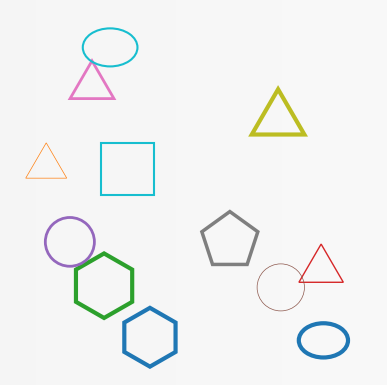[{"shape": "oval", "thickness": 3, "radius": 0.32, "center": [0.835, 0.116]}, {"shape": "hexagon", "thickness": 3, "radius": 0.38, "center": [0.387, 0.124]}, {"shape": "triangle", "thickness": 0.5, "radius": 0.31, "center": [0.119, 0.568]}, {"shape": "hexagon", "thickness": 3, "radius": 0.42, "center": [0.269, 0.258]}, {"shape": "triangle", "thickness": 1, "radius": 0.33, "center": [0.829, 0.3]}, {"shape": "circle", "thickness": 2, "radius": 0.32, "center": [0.18, 0.372]}, {"shape": "circle", "thickness": 0.5, "radius": 0.31, "center": [0.725, 0.254]}, {"shape": "triangle", "thickness": 2, "radius": 0.33, "center": [0.237, 0.777]}, {"shape": "pentagon", "thickness": 2.5, "radius": 0.38, "center": [0.593, 0.375]}, {"shape": "triangle", "thickness": 3, "radius": 0.39, "center": [0.718, 0.69]}, {"shape": "square", "thickness": 1.5, "radius": 0.34, "center": [0.329, 0.561]}, {"shape": "oval", "thickness": 1.5, "radius": 0.35, "center": [0.284, 0.877]}]